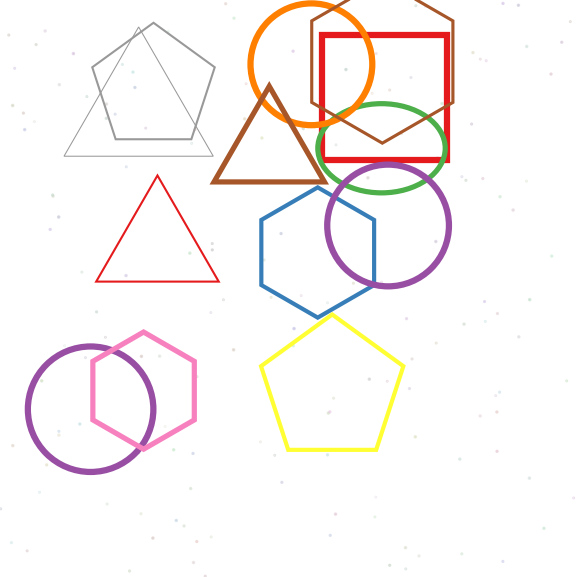[{"shape": "triangle", "thickness": 1, "radius": 0.61, "center": [0.273, 0.573]}, {"shape": "square", "thickness": 3, "radius": 0.54, "center": [0.665, 0.831]}, {"shape": "hexagon", "thickness": 2, "radius": 0.56, "center": [0.55, 0.562]}, {"shape": "oval", "thickness": 2.5, "radius": 0.55, "center": [0.661, 0.742]}, {"shape": "circle", "thickness": 3, "radius": 0.54, "center": [0.157, 0.291]}, {"shape": "circle", "thickness": 3, "radius": 0.53, "center": [0.672, 0.609]}, {"shape": "circle", "thickness": 3, "radius": 0.53, "center": [0.539, 0.888]}, {"shape": "pentagon", "thickness": 2, "radius": 0.65, "center": [0.575, 0.325]}, {"shape": "triangle", "thickness": 2.5, "radius": 0.55, "center": [0.466, 0.739]}, {"shape": "hexagon", "thickness": 1.5, "radius": 0.71, "center": [0.662, 0.892]}, {"shape": "hexagon", "thickness": 2.5, "radius": 0.51, "center": [0.249, 0.323]}, {"shape": "triangle", "thickness": 0.5, "radius": 0.75, "center": [0.24, 0.803]}, {"shape": "pentagon", "thickness": 1, "radius": 0.56, "center": [0.266, 0.848]}]